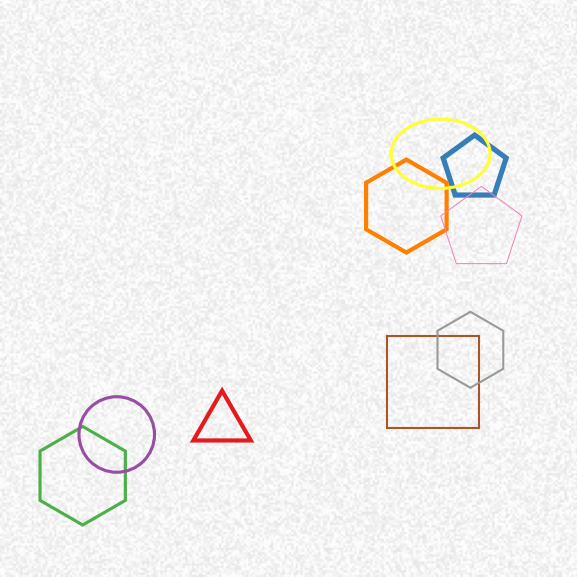[{"shape": "triangle", "thickness": 2, "radius": 0.29, "center": [0.385, 0.265]}, {"shape": "pentagon", "thickness": 2.5, "radius": 0.29, "center": [0.822, 0.708]}, {"shape": "hexagon", "thickness": 1.5, "radius": 0.43, "center": [0.143, 0.175]}, {"shape": "circle", "thickness": 1.5, "radius": 0.33, "center": [0.202, 0.247]}, {"shape": "hexagon", "thickness": 2, "radius": 0.4, "center": [0.704, 0.642]}, {"shape": "oval", "thickness": 1.5, "radius": 0.43, "center": [0.763, 0.733]}, {"shape": "square", "thickness": 1, "radius": 0.4, "center": [0.75, 0.337]}, {"shape": "pentagon", "thickness": 0.5, "radius": 0.37, "center": [0.834, 0.602]}, {"shape": "hexagon", "thickness": 1, "radius": 0.33, "center": [0.815, 0.393]}]